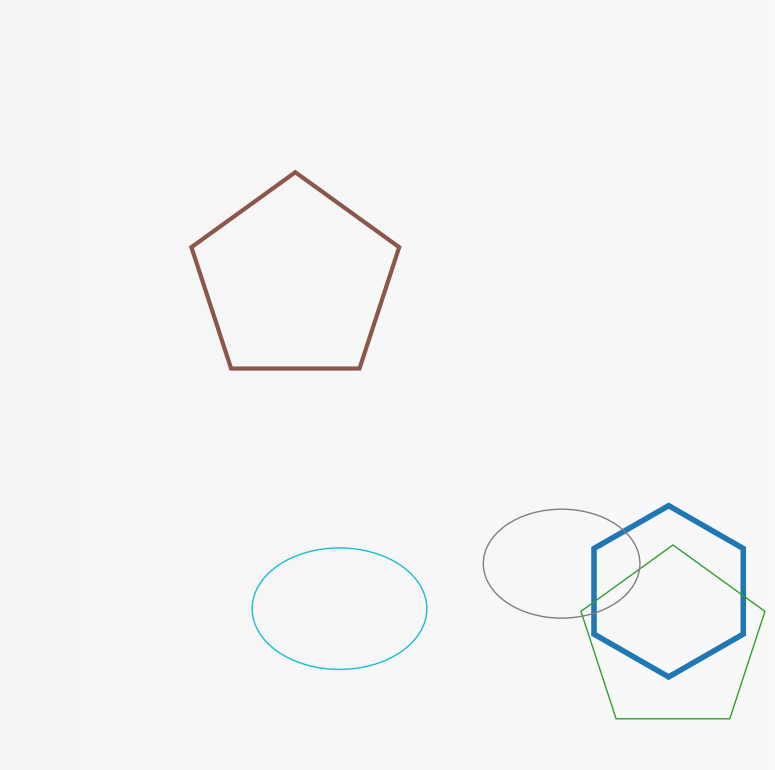[{"shape": "hexagon", "thickness": 2, "radius": 0.56, "center": [0.863, 0.232]}, {"shape": "pentagon", "thickness": 0.5, "radius": 0.62, "center": [0.868, 0.167]}, {"shape": "pentagon", "thickness": 1.5, "radius": 0.7, "center": [0.381, 0.635]}, {"shape": "oval", "thickness": 0.5, "radius": 0.51, "center": [0.725, 0.268]}, {"shape": "oval", "thickness": 0.5, "radius": 0.56, "center": [0.438, 0.21]}]